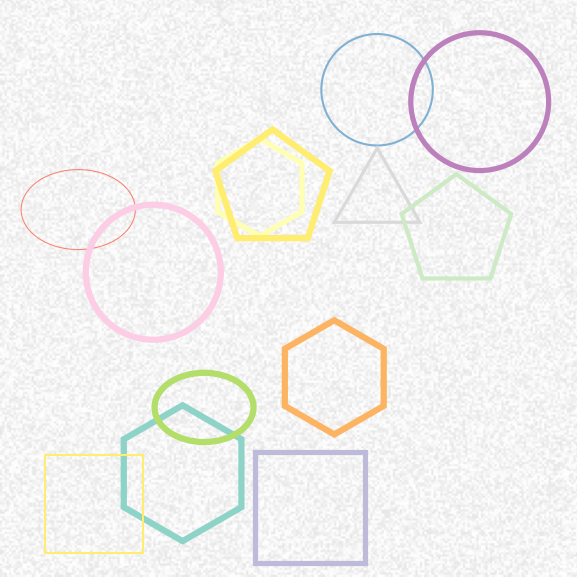[{"shape": "hexagon", "thickness": 3, "radius": 0.59, "center": [0.316, 0.18]}, {"shape": "hexagon", "thickness": 2.5, "radius": 0.42, "center": [0.45, 0.675]}, {"shape": "square", "thickness": 2.5, "radius": 0.48, "center": [0.537, 0.121]}, {"shape": "oval", "thickness": 0.5, "radius": 0.49, "center": [0.135, 0.636]}, {"shape": "circle", "thickness": 1, "radius": 0.48, "center": [0.653, 0.844]}, {"shape": "hexagon", "thickness": 3, "radius": 0.49, "center": [0.579, 0.346]}, {"shape": "oval", "thickness": 3, "radius": 0.43, "center": [0.353, 0.294]}, {"shape": "circle", "thickness": 3, "radius": 0.58, "center": [0.265, 0.528]}, {"shape": "triangle", "thickness": 1.5, "radius": 0.43, "center": [0.653, 0.657]}, {"shape": "circle", "thickness": 2.5, "radius": 0.6, "center": [0.831, 0.823]}, {"shape": "pentagon", "thickness": 2, "radius": 0.5, "center": [0.79, 0.598]}, {"shape": "pentagon", "thickness": 3, "radius": 0.52, "center": [0.472, 0.671]}, {"shape": "square", "thickness": 1, "radius": 0.43, "center": [0.163, 0.126]}]